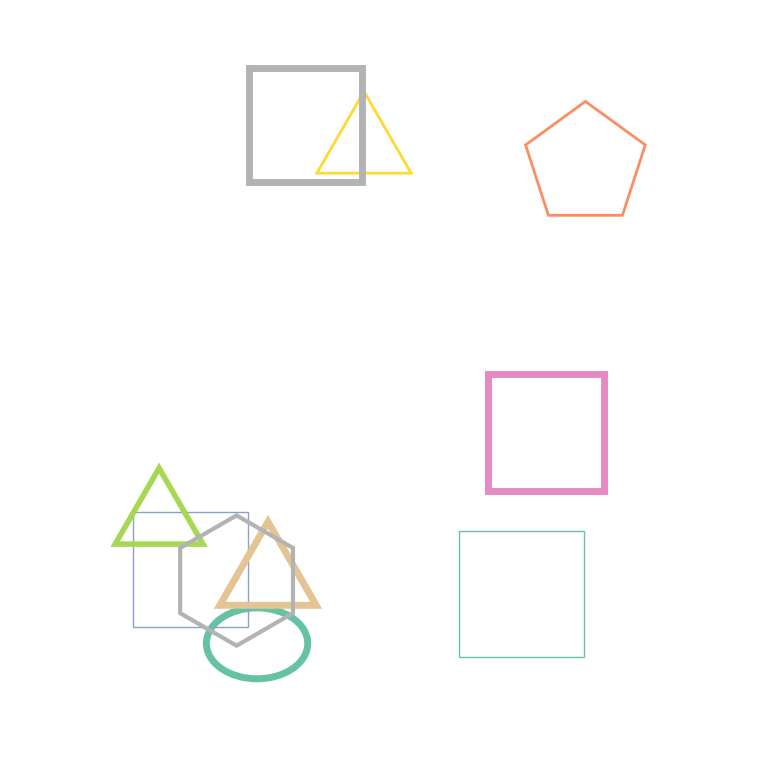[{"shape": "square", "thickness": 0.5, "radius": 0.41, "center": [0.677, 0.229]}, {"shape": "oval", "thickness": 2.5, "radius": 0.33, "center": [0.334, 0.164]}, {"shape": "pentagon", "thickness": 1, "radius": 0.41, "center": [0.76, 0.786]}, {"shape": "square", "thickness": 0.5, "radius": 0.38, "center": [0.247, 0.26]}, {"shape": "square", "thickness": 2.5, "radius": 0.38, "center": [0.709, 0.438]}, {"shape": "triangle", "thickness": 2, "radius": 0.33, "center": [0.207, 0.326]}, {"shape": "triangle", "thickness": 1, "radius": 0.35, "center": [0.473, 0.81]}, {"shape": "triangle", "thickness": 2.5, "radius": 0.36, "center": [0.348, 0.25]}, {"shape": "hexagon", "thickness": 1.5, "radius": 0.42, "center": [0.307, 0.246]}, {"shape": "square", "thickness": 2.5, "radius": 0.37, "center": [0.397, 0.838]}]